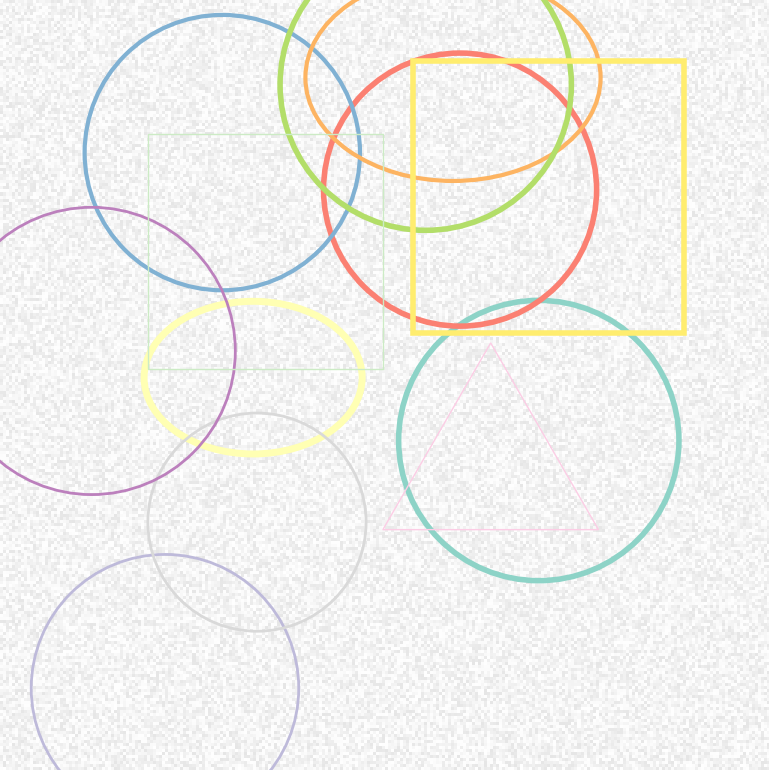[{"shape": "circle", "thickness": 2, "radius": 0.91, "center": [0.7, 0.428]}, {"shape": "oval", "thickness": 2.5, "radius": 0.71, "center": [0.329, 0.51]}, {"shape": "circle", "thickness": 1, "radius": 0.87, "center": [0.214, 0.106]}, {"shape": "circle", "thickness": 2, "radius": 0.89, "center": [0.597, 0.754]}, {"shape": "circle", "thickness": 1.5, "radius": 0.89, "center": [0.289, 0.802]}, {"shape": "oval", "thickness": 1.5, "radius": 0.96, "center": [0.588, 0.899]}, {"shape": "circle", "thickness": 2, "radius": 0.95, "center": [0.553, 0.89]}, {"shape": "triangle", "thickness": 0.5, "radius": 0.81, "center": [0.637, 0.393]}, {"shape": "circle", "thickness": 1, "radius": 0.71, "center": [0.334, 0.322]}, {"shape": "circle", "thickness": 1, "radius": 0.93, "center": [0.119, 0.544]}, {"shape": "square", "thickness": 0.5, "radius": 0.76, "center": [0.345, 0.673]}, {"shape": "square", "thickness": 2, "radius": 0.88, "center": [0.712, 0.744]}]